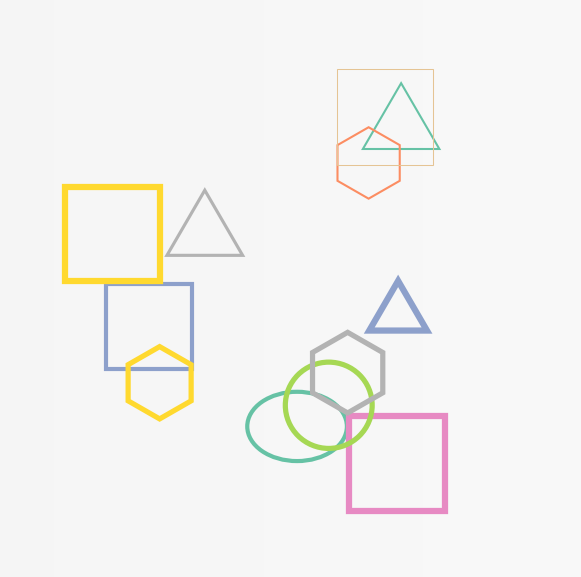[{"shape": "oval", "thickness": 2, "radius": 0.43, "center": [0.511, 0.261]}, {"shape": "triangle", "thickness": 1, "radius": 0.38, "center": [0.69, 0.779]}, {"shape": "hexagon", "thickness": 1, "radius": 0.31, "center": [0.634, 0.717]}, {"shape": "square", "thickness": 2, "radius": 0.37, "center": [0.256, 0.433]}, {"shape": "triangle", "thickness": 3, "radius": 0.29, "center": [0.685, 0.455]}, {"shape": "square", "thickness": 3, "radius": 0.41, "center": [0.683, 0.197]}, {"shape": "circle", "thickness": 2.5, "radius": 0.37, "center": [0.566, 0.297]}, {"shape": "hexagon", "thickness": 2.5, "radius": 0.31, "center": [0.275, 0.336]}, {"shape": "square", "thickness": 3, "radius": 0.41, "center": [0.193, 0.593]}, {"shape": "square", "thickness": 0.5, "radius": 0.42, "center": [0.662, 0.797]}, {"shape": "hexagon", "thickness": 2.5, "radius": 0.35, "center": [0.598, 0.354]}, {"shape": "triangle", "thickness": 1.5, "radius": 0.38, "center": [0.352, 0.595]}]